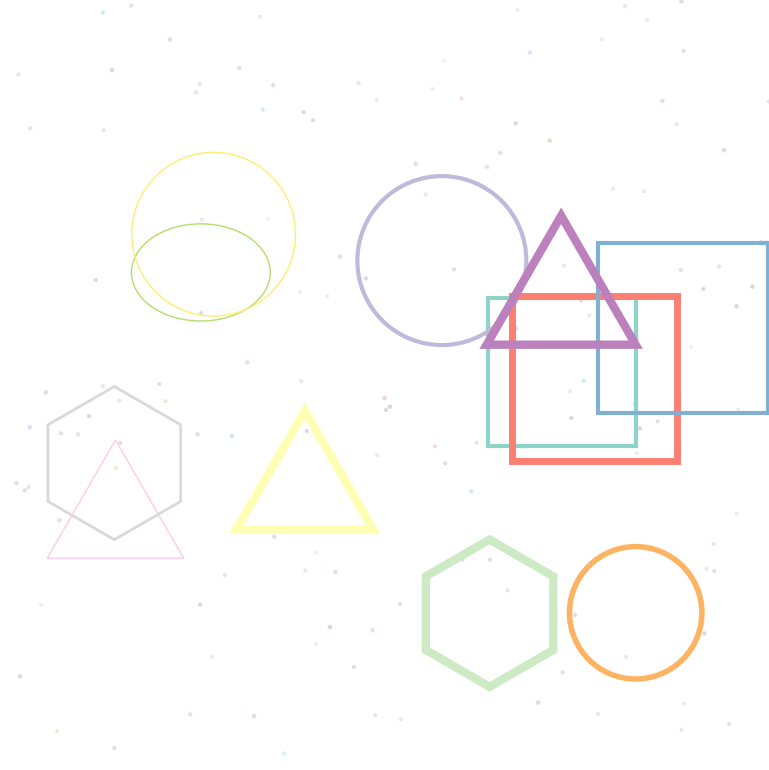[{"shape": "square", "thickness": 1.5, "radius": 0.48, "center": [0.73, 0.518]}, {"shape": "triangle", "thickness": 3, "radius": 0.51, "center": [0.396, 0.364]}, {"shape": "circle", "thickness": 1.5, "radius": 0.55, "center": [0.574, 0.662]}, {"shape": "square", "thickness": 2.5, "radius": 0.54, "center": [0.772, 0.508]}, {"shape": "square", "thickness": 1.5, "radius": 0.55, "center": [0.887, 0.574]}, {"shape": "circle", "thickness": 2, "radius": 0.43, "center": [0.826, 0.204]}, {"shape": "oval", "thickness": 0.5, "radius": 0.45, "center": [0.261, 0.646]}, {"shape": "triangle", "thickness": 0.5, "radius": 0.51, "center": [0.15, 0.326]}, {"shape": "hexagon", "thickness": 1, "radius": 0.5, "center": [0.148, 0.399]}, {"shape": "triangle", "thickness": 3, "radius": 0.56, "center": [0.729, 0.608]}, {"shape": "hexagon", "thickness": 3, "radius": 0.48, "center": [0.636, 0.204]}, {"shape": "circle", "thickness": 0.5, "radius": 0.53, "center": [0.277, 0.696]}]